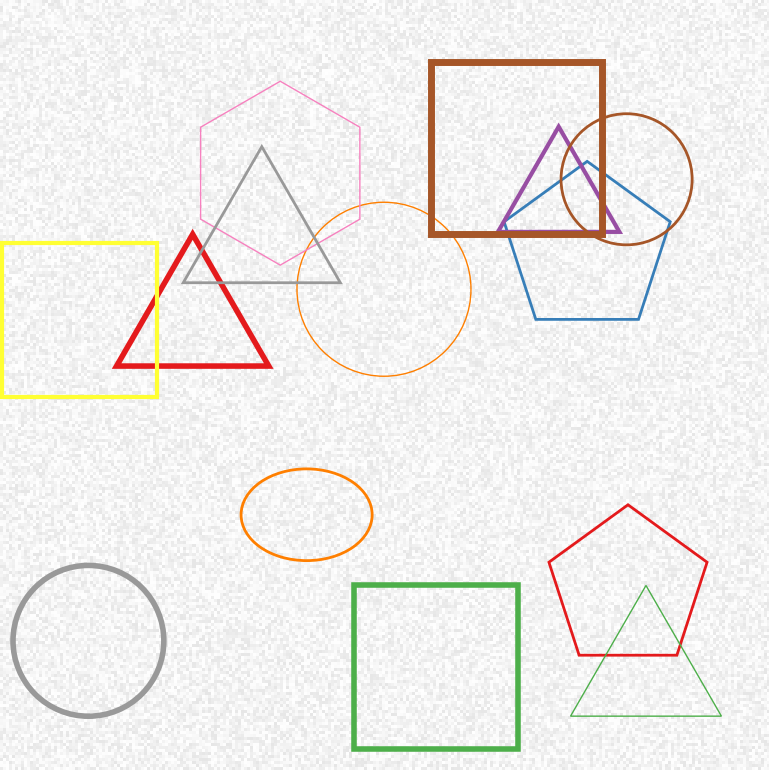[{"shape": "pentagon", "thickness": 1, "radius": 0.54, "center": [0.816, 0.236]}, {"shape": "triangle", "thickness": 2, "radius": 0.57, "center": [0.25, 0.582]}, {"shape": "pentagon", "thickness": 1, "radius": 0.57, "center": [0.763, 0.677]}, {"shape": "square", "thickness": 2, "radius": 0.53, "center": [0.566, 0.133]}, {"shape": "triangle", "thickness": 0.5, "radius": 0.57, "center": [0.839, 0.126]}, {"shape": "triangle", "thickness": 1.5, "radius": 0.46, "center": [0.726, 0.744]}, {"shape": "oval", "thickness": 1, "radius": 0.43, "center": [0.398, 0.331]}, {"shape": "circle", "thickness": 0.5, "radius": 0.56, "center": [0.499, 0.624]}, {"shape": "square", "thickness": 1.5, "radius": 0.5, "center": [0.103, 0.584]}, {"shape": "circle", "thickness": 1, "radius": 0.43, "center": [0.814, 0.767]}, {"shape": "square", "thickness": 2.5, "radius": 0.56, "center": [0.671, 0.808]}, {"shape": "hexagon", "thickness": 0.5, "radius": 0.6, "center": [0.364, 0.775]}, {"shape": "circle", "thickness": 2, "radius": 0.49, "center": [0.115, 0.168]}, {"shape": "triangle", "thickness": 1, "radius": 0.59, "center": [0.34, 0.692]}]